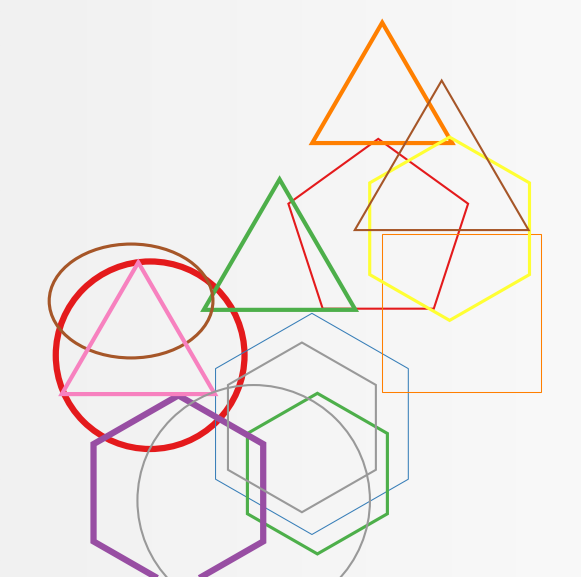[{"shape": "pentagon", "thickness": 1, "radius": 0.81, "center": [0.651, 0.596]}, {"shape": "circle", "thickness": 3, "radius": 0.81, "center": [0.258, 0.384]}, {"shape": "hexagon", "thickness": 0.5, "radius": 0.96, "center": [0.537, 0.265]}, {"shape": "hexagon", "thickness": 1.5, "radius": 0.7, "center": [0.546, 0.179]}, {"shape": "triangle", "thickness": 2, "radius": 0.75, "center": [0.481, 0.538]}, {"shape": "hexagon", "thickness": 3, "radius": 0.84, "center": [0.307, 0.146]}, {"shape": "square", "thickness": 0.5, "radius": 0.68, "center": [0.795, 0.457]}, {"shape": "triangle", "thickness": 2, "radius": 0.7, "center": [0.658, 0.821]}, {"shape": "hexagon", "thickness": 1.5, "radius": 0.79, "center": [0.774, 0.603]}, {"shape": "triangle", "thickness": 1, "radius": 0.86, "center": [0.76, 0.687]}, {"shape": "oval", "thickness": 1.5, "radius": 0.7, "center": [0.225, 0.478]}, {"shape": "triangle", "thickness": 2, "radius": 0.76, "center": [0.238, 0.393]}, {"shape": "circle", "thickness": 1, "radius": 1.0, "center": [0.436, 0.132]}, {"shape": "hexagon", "thickness": 1, "radius": 0.73, "center": [0.519, 0.259]}]